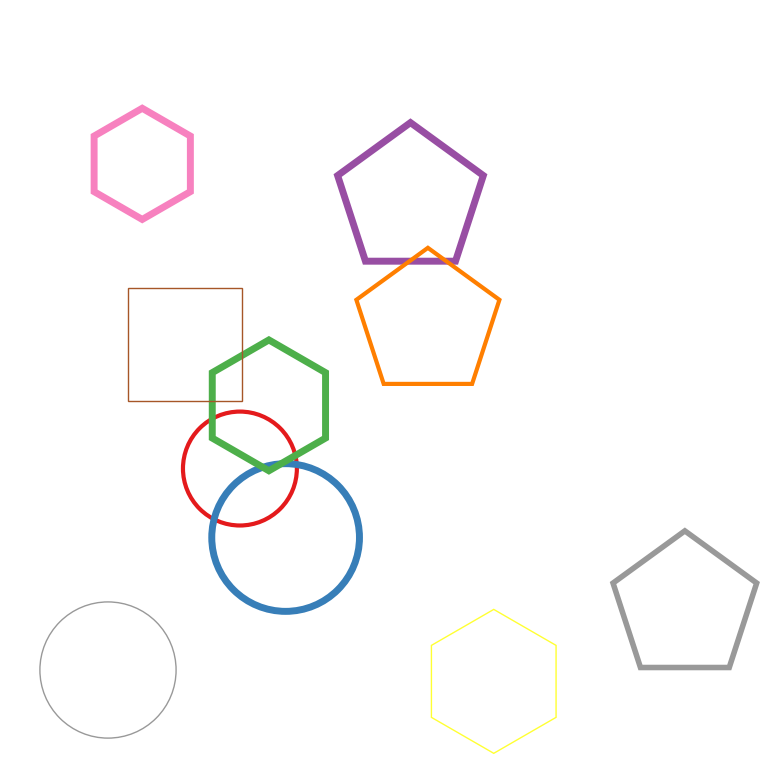[{"shape": "circle", "thickness": 1.5, "radius": 0.37, "center": [0.312, 0.392]}, {"shape": "circle", "thickness": 2.5, "radius": 0.48, "center": [0.371, 0.302]}, {"shape": "hexagon", "thickness": 2.5, "radius": 0.42, "center": [0.349, 0.474]}, {"shape": "pentagon", "thickness": 2.5, "radius": 0.5, "center": [0.533, 0.741]}, {"shape": "pentagon", "thickness": 1.5, "radius": 0.49, "center": [0.556, 0.58]}, {"shape": "hexagon", "thickness": 0.5, "radius": 0.47, "center": [0.641, 0.115]}, {"shape": "square", "thickness": 0.5, "radius": 0.37, "center": [0.24, 0.553]}, {"shape": "hexagon", "thickness": 2.5, "radius": 0.36, "center": [0.185, 0.787]}, {"shape": "circle", "thickness": 0.5, "radius": 0.44, "center": [0.14, 0.13]}, {"shape": "pentagon", "thickness": 2, "radius": 0.49, "center": [0.889, 0.212]}]